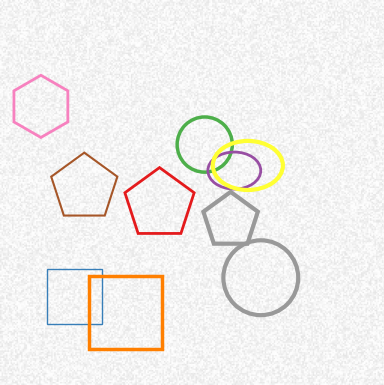[{"shape": "pentagon", "thickness": 2, "radius": 0.47, "center": [0.414, 0.47]}, {"shape": "square", "thickness": 1, "radius": 0.35, "center": [0.194, 0.23]}, {"shape": "circle", "thickness": 2.5, "radius": 0.36, "center": [0.532, 0.625]}, {"shape": "oval", "thickness": 2, "radius": 0.34, "center": [0.609, 0.557]}, {"shape": "square", "thickness": 2.5, "radius": 0.47, "center": [0.325, 0.188]}, {"shape": "oval", "thickness": 3, "radius": 0.46, "center": [0.644, 0.57]}, {"shape": "pentagon", "thickness": 1.5, "radius": 0.45, "center": [0.219, 0.513]}, {"shape": "hexagon", "thickness": 2, "radius": 0.4, "center": [0.106, 0.724]}, {"shape": "circle", "thickness": 3, "radius": 0.49, "center": [0.677, 0.279]}, {"shape": "pentagon", "thickness": 3, "radius": 0.37, "center": [0.599, 0.427]}]